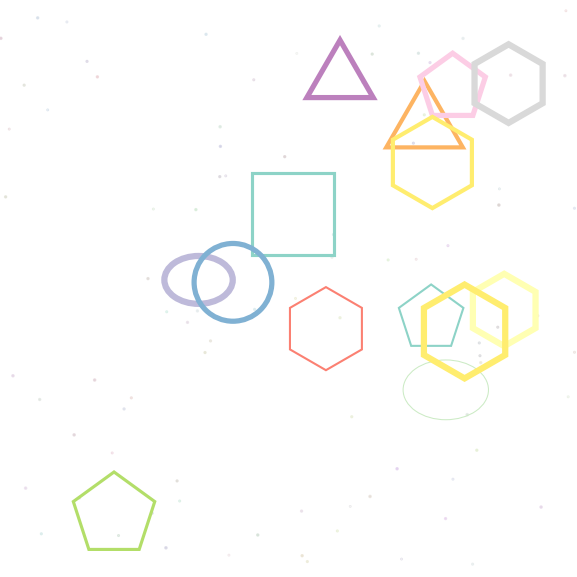[{"shape": "pentagon", "thickness": 1, "radius": 0.29, "center": [0.747, 0.448]}, {"shape": "square", "thickness": 1.5, "radius": 0.36, "center": [0.508, 0.628]}, {"shape": "hexagon", "thickness": 3, "radius": 0.31, "center": [0.873, 0.462]}, {"shape": "oval", "thickness": 3, "radius": 0.3, "center": [0.344, 0.514]}, {"shape": "hexagon", "thickness": 1, "radius": 0.36, "center": [0.564, 0.43]}, {"shape": "circle", "thickness": 2.5, "radius": 0.34, "center": [0.403, 0.51]}, {"shape": "triangle", "thickness": 2, "radius": 0.38, "center": [0.735, 0.782]}, {"shape": "pentagon", "thickness": 1.5, "radius": 0.37, "center": [0.197, 0.108]}, {"shape": "pentagon", "thickness": 2.5, "radius": 0.3, "center": [0.784, 0.847]}, {"shape": "hexagon", "thickness": 3, "radius": 0.34, "center": [0.881, 0.854]}, {"shape": "triangle", "thickness": 2.5, "radius": 0.33, "center": [0.589, 0.863]}, {"shape": "oval", "thickness": 0.5, "radius": 0.37, "center": [0.772, 0.324]}, {"shape": "hexagon", "thickness": 2, "radius": 0.39, "center": [0.749, 0.718]}, {"shape": "hexagon", "thickness": 3, "radius": 0.41, "center": [0.804, 0.425]}]